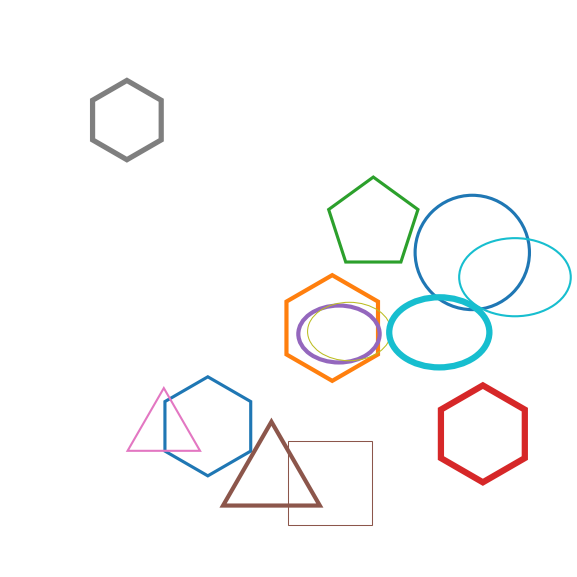[{"shape": "circle", "thickness": 1.5, "radius": 0.49, "center": [0.818, 0.562]}, {"shape": "hexagon", "thickness": 1.5, "radius": 0.43, "center": [0.36, 0.261]}, {"shape": "hexagon", "thickness": 2, "radius": 0.46, "center": [0.575, 0.431]}, {"shape": "pentagon", "thickness": 1.5, "radius": 0.41, "center": [0.646, 0.611]}, {"shape": "hexagon", "thickness": 3, "radius": 0.42, "center": [0.836, 0.248]}, {"shape": "oval", "thickness": 2, "radius": 0.35, "center": [0.587, 0.421]}, {"shape": "triangle", "thickness": 2, "radius": 0.48, "center": [0.47, 0.172]}, {"shape": "square", "thickness": 0.5, "radius": 0.36, "center": [0.571, 0.163]}, {"shape": "triangle", "thickness": 1, "radius": 0.36, "center": [0.284, 0.255]}, {"shape": "hexagon", "thickness": 2.5, "radius": 0.34, "center": [0.22, 0.791]}, {"shape": "oval", "thickness": 0.5, "radius": 0.36, "center": [0.605, 0.425]}, {"shape": "oval", "thickness": 1, "radius": 0.48, "center": [0.892, 0.519]}, {"shape": "oval", "thickness": 3, "radius": 0.43, "center": [0.761, 0.424]}]